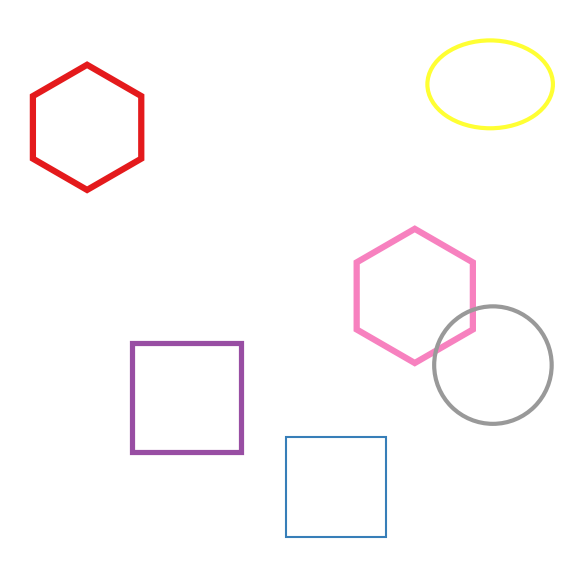[{"shape": "hexagon", "thickness": 3, "radius": 0.54, "center": [0.151, 0.779]}, {"shape": "square", "thickness": 1, "radius": 0.44, "center": [0.582, 0.156]}, {"shape": "square", "thickness": 2.5, "radius": 0.47, "center": [0.323, 0.311]}, {"shape": "oval", "thickness": 2, "radius": 0.54, "center": [0.849, 0.853]}, {"shape": "hexagon", "thickness": 3, "radius": 0.58, "center": [0.718, 0.487]}, {"shape": "circle", "thickness": 2, "radius": 0.51, "center": [0.854, 0.367]}]